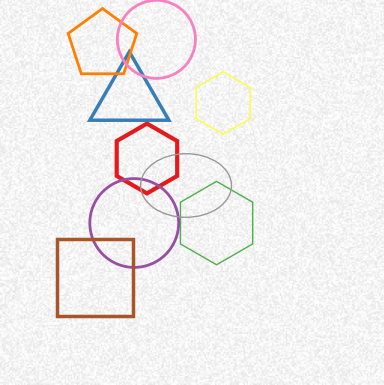[{"shape": "hexagon", "thickness": 3, "radius": 0.45, "center": [0.382, 0.588]}, {"shape": "triangle", "thickness": 2.5, "radius": 0.59, "center": [0.336, 0.747]}, {"shape": "hexagon", "thickness": 1, "radius": 0.54, "center": [0.563, 0.421]}, {"shape": "circle", "thickness": 2, "radius": 0.58, "center": [0.349, 0.421]}, {"shape": "pentagon", "thickness": 2, "radius": 0.47, "center": [0.266, 0.884]}, {"shape": "hexagon", "thickness": 1, "radius": 0.4, "center": [0.58, 0.732]}, {"shape": "square", "thickness": 2.5, "radius": 0.5, "center": [0.247, 0.279]}, {"shape": "circle", "thickness": 2, "radius": 0.51, "center": [0.406, 0.898]}, {"shape": "oval", "thickness": 1, "radius": 0.59, "center": [0.483, 0.518]}]